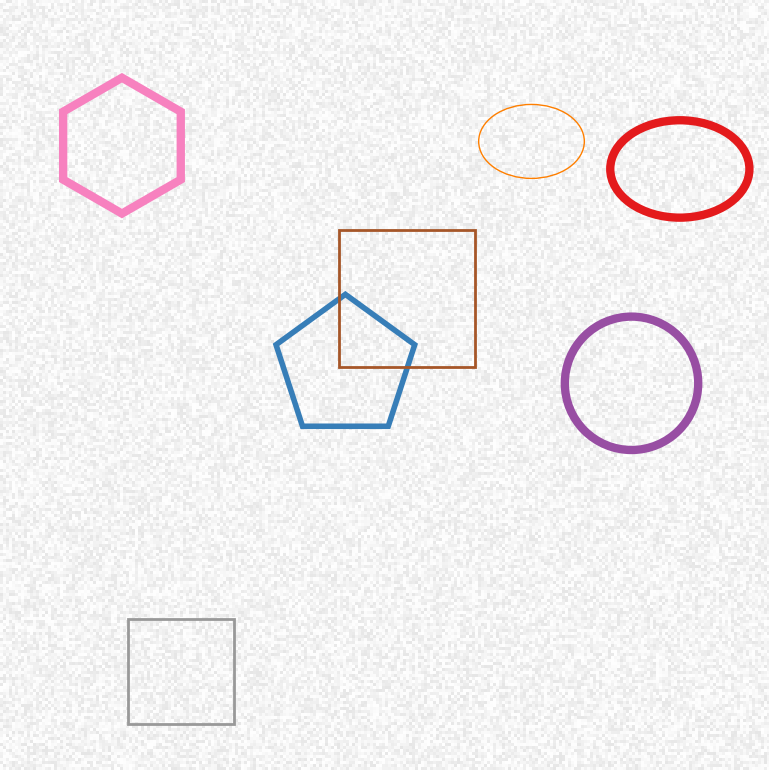[{"shape": "oval", "thickness": 3, "radius": 0.45, "center": [0.883, 0.781]}, {"shape": "pentagon", "thickness": 2, "radius": 0.47, "center": [0.449, 0.523]}, {"shape": "circle", "thickness": 3, "radius": 0.43, "center": [0.82, 0.502]}, {"shape": "oval", "thickness": 0.5, "radius": 0.34, "center": [0.69, 0.816]}, {"shape": "square", "thickness": 1, "radius": 0.44, "center": [0.529, 0.612]}, {"shape": "hexagon", "thickness": 3, "radius": 0.44, "center": [0.158, 0.811]}, {"shape": "square", "thickness": 1, "radius": 0.34, "center": [0.235, 0.128]}]